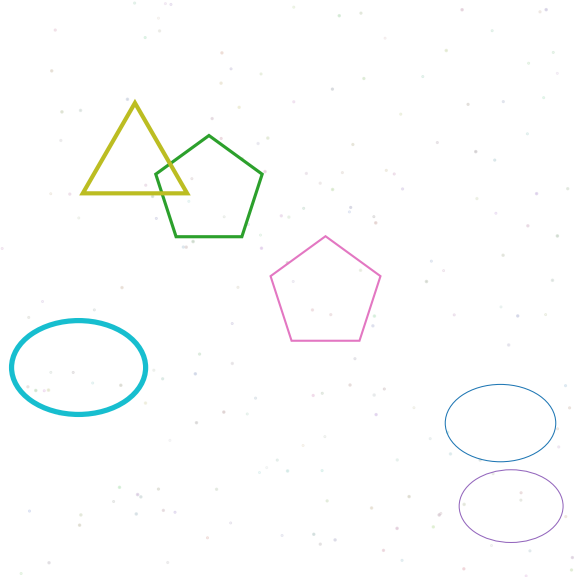[{"shape": "oval", "thickness": 0.5, "radius": 0.48, "center": [0.867, 0.267]}, {"shape": "pentagon", "thickness": 1.5, "radius": 0.48, "center": [0.362, 0.668]}, {"shape": "oval", "thickness": 0.5, "radius": 0.45, "center": [0.885, 0.123]}, {"shape": "pentagon", "thickness": 1, "radius": 0.5, "center": [0.564, 0.49]}, {"shape": "triangle", "thickness": 2, "radius": 0.52, "center": [0.234, 0.717]}, {"shape": "oval", "thickness": 2.5, "radius": 0.58, "center": [0.136, 0.363]}]